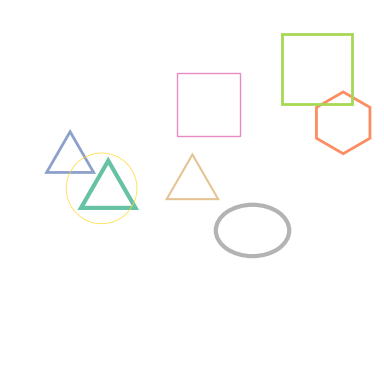[{"shape": "triangle", "thickness": 3, "radius": 0.41, "center": [0.281, 0.501]}, {"shape": "hexagon", "thickness": 2, "radius": 0.4, "center": [0.891, 0.681]}, {"shape": "triangle", "thickness": 2, "radius": 0.35, "center": [0.182, 0.587]}, {"shape": "square", "thickness": 1, "radius": 0.41, "center": [0.542, 0.728]}, {"shape": "square", "thickness": 2, "radius": 0.46, "center": [0.824, 0.821]}, {"shape": "circle", "thickness": 0.5, "radius": 0.46, "center": [0.264, 0.511]}, {"shape": "triangle", "thickness": 1.5, "radius": 0.39, "center": [0.5, 0.521]}, {"shape": "oval", "thickness": 3, "radius": 0.48, "center": [0.656, 0.401]}]